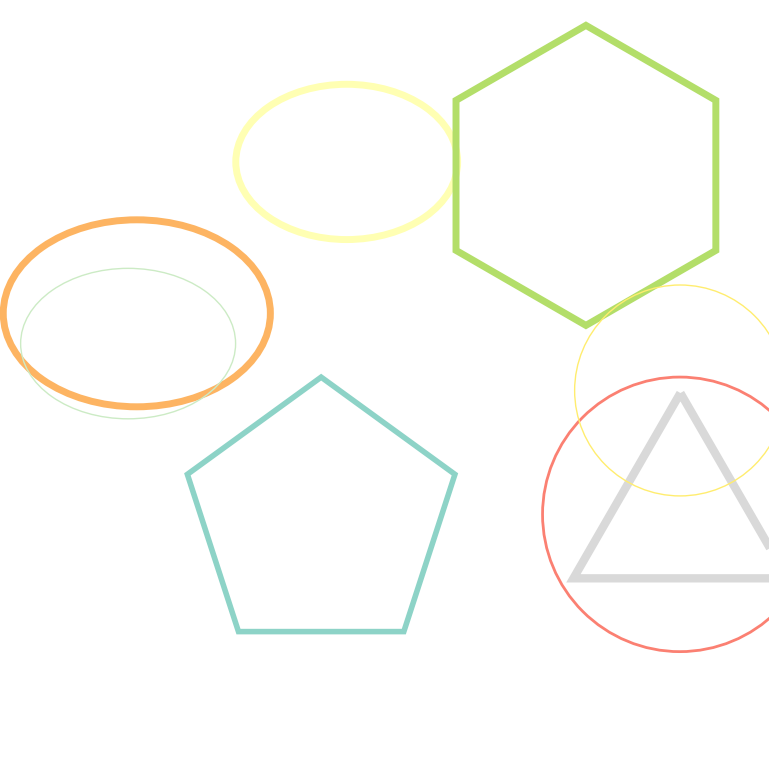[{"shape": "pentagon", "thickness": 2, "radius": 0.91, "center": [0.417, 0.328]}, {"shape": "oval", "thickness": 2.5, "radius": 0.72, "center": [0.45, 0.79]}, {"shape": "circle", "thickness": 1, "radius": 0.89, "center": [0.883, 0.332]}, {"shape": "oval", "thickness": 2.5, "radius": 0.87, "center": [0.178, 0.593]}, {"shape": "hexagon", "thickness": 2.5, "radius": 0.97, "center": [0.761, 0.772]}, {"shape": "triangle", "thickness": 3, "radius": 0.8, "center": [0.884, 0.329]}, {"shape": "oval", "thickness": 0.5, "radius": 0.7, "center": [0.166, 0.554]}, {"shape": "circle", "thickness": 0.5, "radius": 0.68, "center": [0.883, 0.493]}]